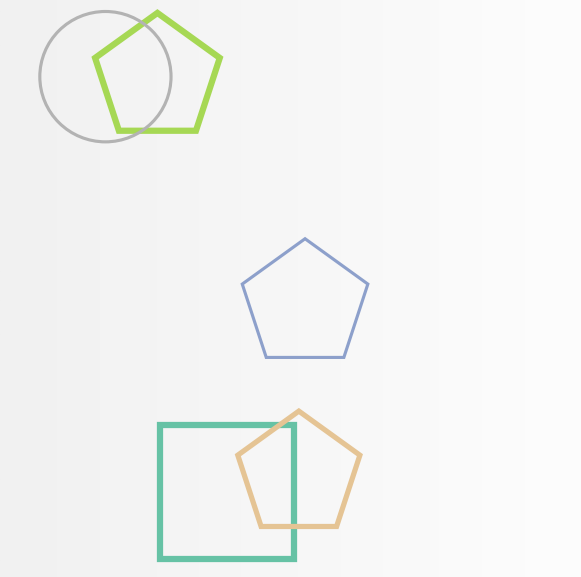[{"shape": "square", "thickness": 3, "radius": 0.58, "center": [0.39, 0.148]}, {"shape": "pentagon", "thickness": 1.5, "radius": 0.57, "center": [0.525, 0.472]}, {"shape": "pentagon", "thickness": 3, "radius": 0.56, "center": [0.271, 0.864]}, {"shape": "pentagon", "thickness": 2.5, "radius": 0.55, "center": [0.514, 0.177]}, {"shape": "circle", "thickness": 1.5, "radius": 0.56, "center": [0.181, 0.866]}]